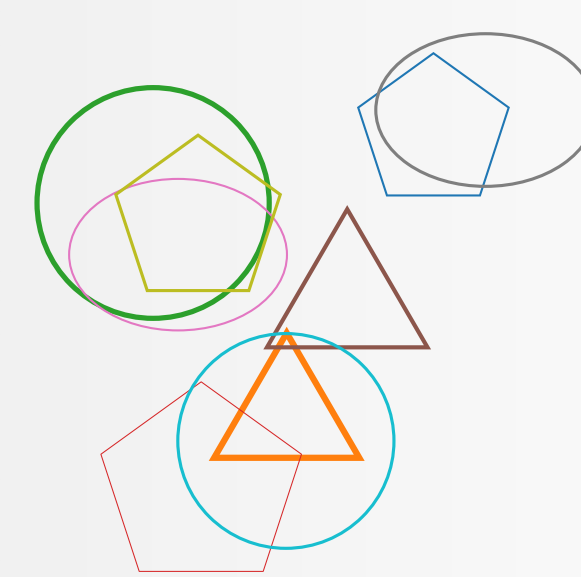[{"shape": "pentagon", "thickness": 1, "radius": 0.68, "center": [0.746, 0.771]}, {"shape": "triangle", "thickness": 3, "radius": 0.72, "center": [0.493, 0.278]}, {"shape": "circle", "thickness": 2.5, "radius": 1.0, "center": [0.263, 0.648]}, {"shape": "pentagon", "thickness": 0.5, "radius": 0.91, "center": [0.346, 0.156]}, {"shape": "triangle", "thickness": 2, "radius": 0.8, "center": [0.597, 0.477]}, {"shape": "oval", "thickness": 1, "radius": 0.94, "center": [0.306, 0.558]}, {"shape": "oval", "thickness": 1.5, "radius": 0.94, "center": [0.835, 0.809]}, {"shape": "pentagon", "thickness": 1.5, "radius": 0.74, "center": [0.341, 0.616]}, {"shape": "circle", "thickness": 1.5, "radius": 0.93, "center": [0.492, 0.236]}]